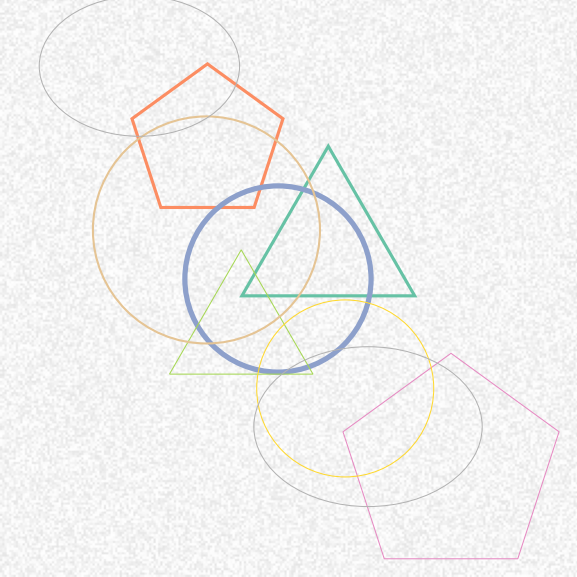[{"shape": "triangle", "thickness": 1.5, "radius": 0.86, "center": [0.568, 0.573]}, {"shape": "pentagon", "thickness": 1.5, "radius": 0.69, "center": [0.359, 0.751]}, {"shape": "circle", "thickness": 2.5, "radius": 0.81, "center": [0.481, 0.516]}, {"shape": "pentagon", "thickness": 0.5, "radius": 0.98, "center": [0.781, 0.191]}, {"shape": "triangle", "thickness": 0.5, "radius": 0.72, "center": [0.418, 0.423]}, {"shape": "circle", "thickness": 0.5, "radius": 0.77, "center": [0.598, 0.327]}, {"shape": "circle", "thickness": 1, "radius": 0.98, "center": [0.357, 0.601]}, {"shape": "oval", "thickness": 0.5, "radius": 0.87, "center": [0.241, 0.885]}, {"shape": "oval", "thickness": 0.5, "radius": 0.99, "center": [0.637, 0.26]}]